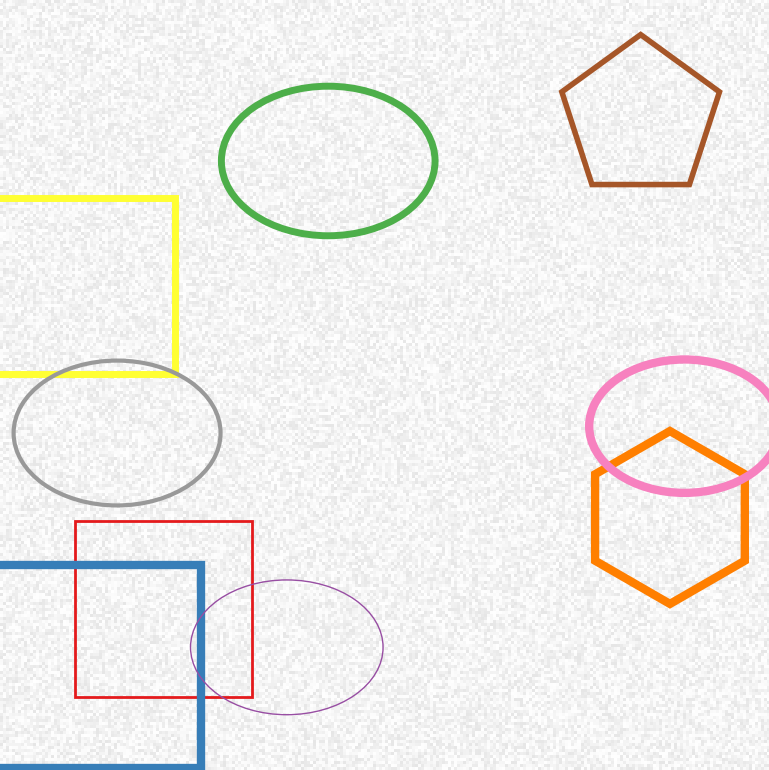[{"shape": "square", "thickness": 1, "radius": 0.57, "center": [0.213, 0.209]}, {"shape": "square", "thickness": 3, "radius": 0.66, "center": [0.13, 0.134]}, {"shape": "oval", "thickness": 2.5, "radius": 0.69, "center": [0.426, 0.791]}, {"shape": "oval", "thickness": 0.5, "radius": 0.63, "center": [0.372, 0.159]}, {"shape": "hexagon", "thickness": 3, "radius": 0.56, "center": [0.87, 0.328]}, {"shape": "square", "thickness": 2.5, "radius": 0.57, "center": [0.113, 0.629]}, {"shape": "pentagon", "thickness": 2, "radius": 0.54, "center": [0.832, 0.847]}, {"shape": "oval", "thickness": 3, "radius": 0.62, "center": [0.889, 0.447]}, {"shape": "oval", "thickness": 1.5, "radius": 0.67, "center": [0.152, 0.438]}]